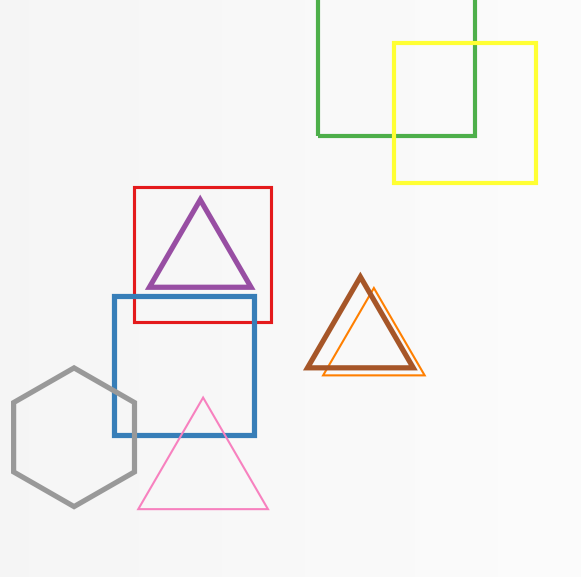[{"shape": "square", "thickness": 1.5, "radius": 0.59, "center": [0.349, 0.558]}, {"shape": "square", "thickness": 2.5, "radius": 0.6, "center": [0.317, 0.366]}, {"shape": "square", "thickness": 2, "radius": 0.68, "center": [0.682, 0.9]}, {"shape": "triangle", "thickness": 2.5, "radius": 0.51, "center": [0.344, 0.552]}, {"shape": "triangle", "thickness": 1, "radius": 0.5, "center": [0.643, 0.4]}, {"shape": "square", "thickness": 2, "radius": 0.61, "center": [0.8, 0.804]}, {"shape": "triangle", "thickness": 2.5, "radius": 0.53, "center": [0.62, 0.415]}, {"shape": "triangle", "thickness": 1, "radius": 0.64, "center": [0.349, 0.182]}, {"shape": "hexagon", "thickness": 2.5, "radius": 0.6, "center": [0.127, 0.242]}]